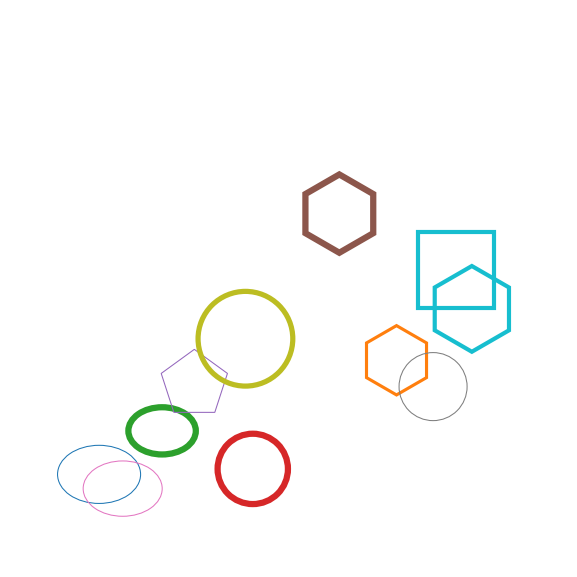[{"shape": "oval", "thickness": 0.5, "radius": 0.36, "center": [0.172, 0.178]}, {"shape": "hexagon", "thickness": 1.5, "radius": 0.3, "center": [0.687, 0.375]}, {"shape": "oval", "thickness": 3, "radius": 0.29, "center": [0.281, 0.253]}, {"shape": "circle", "thickness": 3, "radius": 0.3, "center": [0.438, 0.187]}, {"shape": "pentagon", "thickness": 0.5, "radius": 0.3, "center": [0.336, 0.334]}, {"shape": "hexagon", "thickness": 3, "radius": 0.34, "center": [0.588, 0.629]}, {"shape": "oval", "thickness": 0.5, "radius": 0.34, "center": [0.212, 0.153]}, {"shape": "circle", "thickness": 0.5, "radius": 0.29, "center": [0.75, 0.33]}, {"shape": "circle", "thickness": 2.5, "radius": 0.41, "center": [0.425, 0.413]}, {"shape": "hexagon", "thickness": 2, "radius": 0.37, "center": [0.817, 0.464]}, {"shape": "square", "thickness": 2, "radius": 0.33, "center": [0.79, 0.532]}]